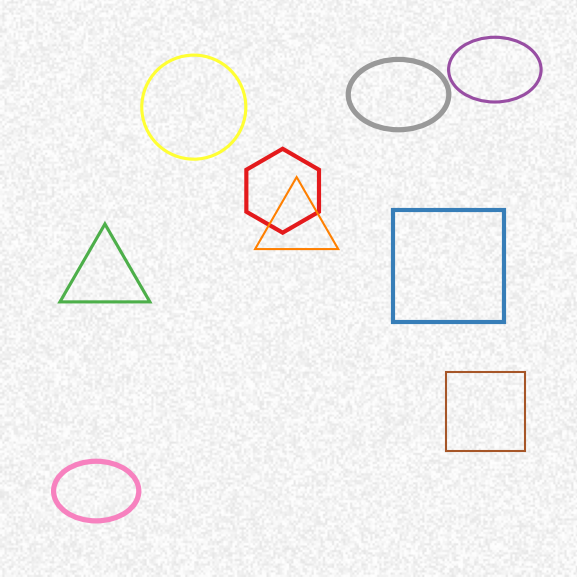[{"shape": "hexagon", "thickness": 2, "radius": 0.36, "center": [0.489, 0.669]}, {"shape": "square", "thickness": 2, "radius": 0.48, "center": [0.777, 0.539]}, {"shape": "triangle", "thickness": 1.5, "radius": 0.45, "center": [0.182, 0.521]}, {"shape": "oval", "thickness": 1.5, "radius": 0.4, "center": [0.857, 0.879]}, {"shape": "triangle", "thickness": 1, "radius": 0.42, "center": [0.514, 0.609]}, {"shape": "circle", "thickness": 1.5, "radius": 0.45, "center": [0.336, 0.814]}, {"shape": "square", "thickness": 1, "radius": 0.34, "center": [0.841, 0.287]}, {"shape": "oval", "thickness": 2.5, "radius": 0.37, "center": [0.167, 0.149]}, {"shape": "oval", "thickness": 2.5, "radius": 0.44, "center": [0.69, 0.835]}]